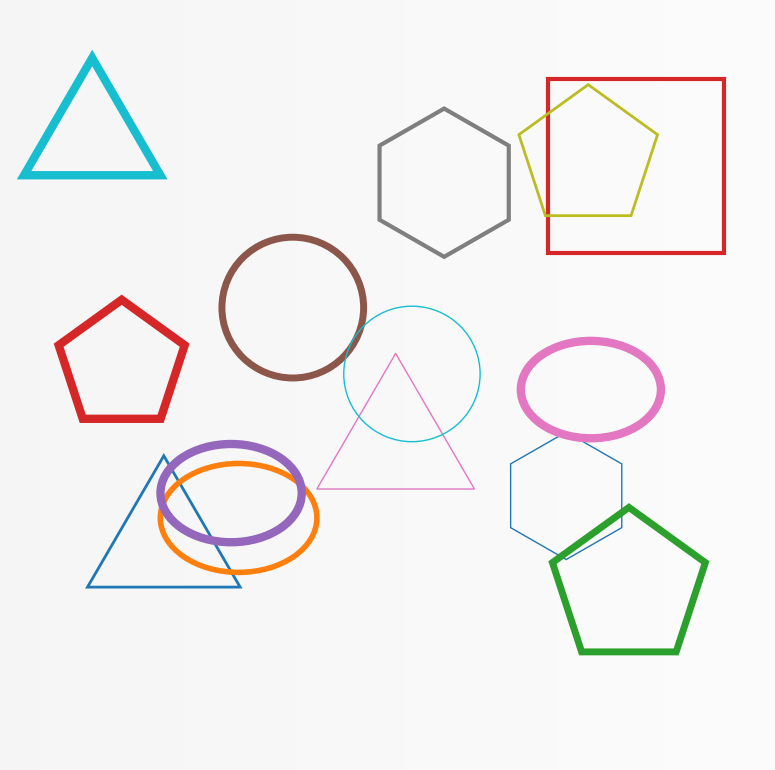[{"shape": "triangle", "thickness": 1, "radius": 0.57, "center": [0.211, 0.294]}, {"shape": "hexagon", "thickness": 0.5, "radius": 0.41, "center": [0.731, 0.356]}, {"shape": "oval", "thickness": 2, "radius": 0.51, "center": [0.308, 0.327]}, {"shape": "pentagon", "thickness": 2.5, "radius": 0.52, "center": [0.811, 0.237]}, {"shape": "pentagon", "thickness": 3, "radius": 0.43, "center": [0.157, 0.525]}, {"shape": "square", "thickness": 1.5, "radius": 0.57, "center": [0.82, 0.785]}, {"shape": "oval", "thickness": 3, "radius": 0.46, "center": [0.298, 0.36]}, {"shape": "circle", "thickness": 2.5, "radius": 0.46, "center": [0.378, 0.601]}, {"shape": "triangle", "thickness": 0.5, "radius": 0.59, "center": [0.511, 0.424]}, {"shape": "oval", "thickness": 3, "radius": 0.45, "center": [0.762, 0.494]}, {"shape": "hexagon", "thickness": 1.5, "radius": 0.48, "center": [0.573, 0.763]}, {"shape": "pentagon", "thickness": 1, "radius": 0.47, "center": [0.759, 0.796]}, {"shape": "triangle", "thickness": 3, "radius": 0.51, "center": [0.119, 0.823]}, {"shape": "circle", "thickness": 0.5, "radius": 0.44, "center": [0.532, 0.514]}]